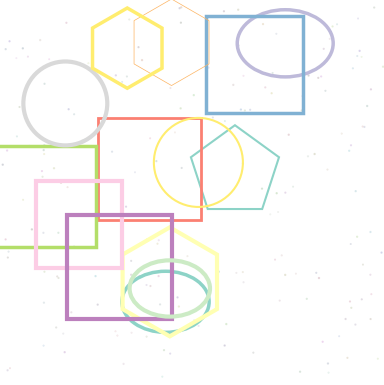[{"shape": "oval", "thickness": 2.5, "radius": 0.57, "center": [0.43, 0.216]}, {"shape": "pentagon", "thickness": 1.5, "radius": 0.6, "center": [0.61, 0.554]}, {"shape": "hexagon", "thickness": 3, "radius": 0.71, "center": [0.441, 0.268]}, {"shape": "oval", "thickness": 2.5, "radius": 0.62, "center": [0.741, 0.888]}, {"shape": "square", "thickness": 2, "radius": 0.67, "center": [0.389, 0.561]}, {"shape": "square", "thickness": 2.5, "radius": 0.63, "center": [0.662, 0.833]}, {"shape": "hexagon", "thickness": 0.5, "radius": 0.56, "center": [0.446, 0.89]}, {"shape": "square", "thickness": 2.5, "radius": 0.65, "center": [0.12, 0.49]}, {"shape": "square", "thickness": 3, "radius": 0.56, "center": [0.206, 0.417]}, {"shape": "circle", "thickness": 3, "radius": 0.54, "center": [0.17, 0.731]}, {"shape": "square", "thickness": 3, "radius": 0.68, "center": [0.31, 0.307]}, {"shape": "oval", "thickness": 3, "radius": 0.52, "center": [0.441, 0.251]}, {"shape": "hexagon", "thickness": 2.5, "radius": 0.52, "center": [0.331, 0.875]}, {"shape": "circle", "thickness": 1.5, "radius": 0.58, "center": [0.515, 0.578]}]